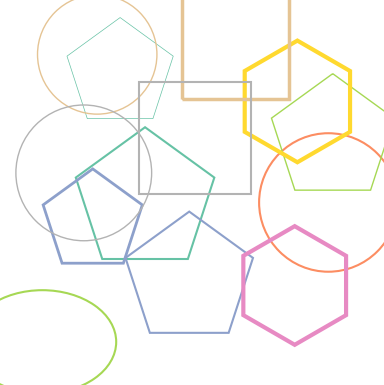[{"shape": "pentagon", "thickness": 1.5, "radius": 0.95, "center": [0.377, 0.48]}, {"shape": "pentagon", "thickness": 0.5, "radius": 0.73, "center": [0.312, 0.809]}, {"shape": "circle", "thickness": 1.5, "radius": 0.9, "center": [0.853, 0.474]}, {"shape": "pentagon", "thickness": 2, "radius": 0.68, "center": [0.241, 0.426]}, {"shape": "pentagon", "thickness": 1.5, "radius": 0.87, "center": [0.492, 0.276]}, {"shape": "hexagon", "thickness": 3, "radius": 0.77, "center": [0.765, 0.258]}, {"shape": "oval", "thickness": 1.5, "radius": 0.96, "center": [0.11, 0.112]}, {"shape": "pentagon", "thickness": 1, "radius": 0.84, "center": [0.864, 0.641]}, {"shape": "hexagon", "thickness": 3, "radius": 0.79, "center": [0.772, 0.737]}, {"shape": "square", "thickness": 2.5, "radius": 0.69, "center": [0.611, 0.882]}, {"shape": "circle", "thickness": 1, "radius": 0.78, "center": [0.253, 0.859]}, {"shape": "circle", "thickness": 1, "radius": 0.88, "center": [0.218, 0.551]}, {"shape": "square", "thickness": 1.5, "radius": 0.72, "center": [0.507, 0.641]}]